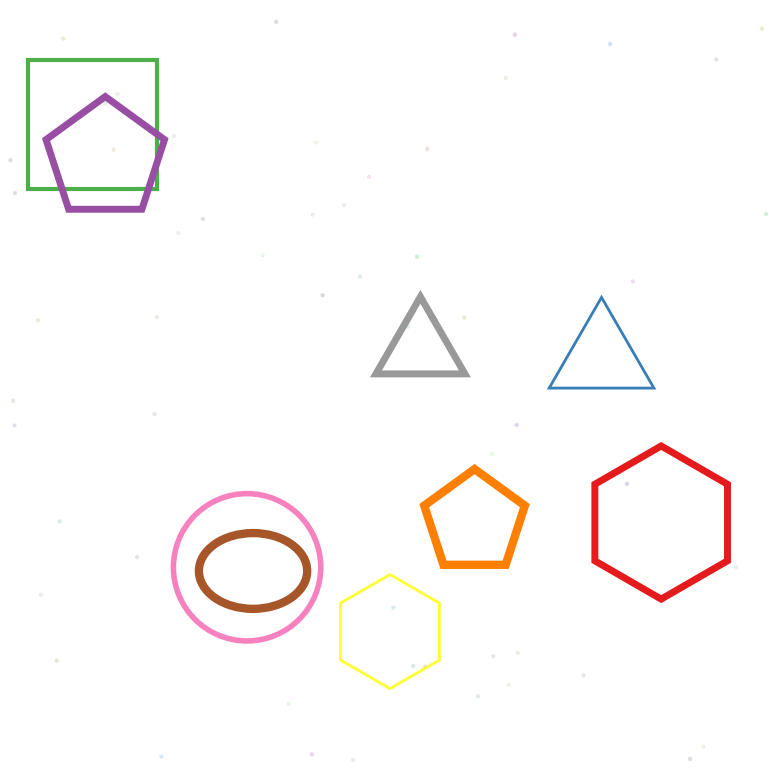[{"shape": "hexagon", "thickness": 2.5, "radius": 0.5, "center": [0.859, 0.321]}, {"shape": "triangle", "thickness": 1, "radius": 0.39, "center": [0.781, 0.535]}, {"shape": "square", "thickness": 1.5, "radius": 0.42, "center": [0.12, 0.838]}, {"shape": "pentagon", "thickness": 2.5, "radius": 0.4, "center": [0.137, 0.794]}, {"shape": "pentagon", "thickness": 3, "radius": 0.34, "center": [0.616, 0.322]}, {"shape": "hexagon", "thickness": 1, "radius": 0.37, "center": [0.506, 0.18]}, {"shape": "oval", "thickness": 3, "radius": 0.35, "center": [0.329, 0.258]}, {"shape": "circle", "thickness": 2, "radius": 0.48, "center": [0.321, 0.263]}, {"shape": "triangle", "thickness": 2.5, "radius": 0.33, "center": [0.546, 0.548]}]